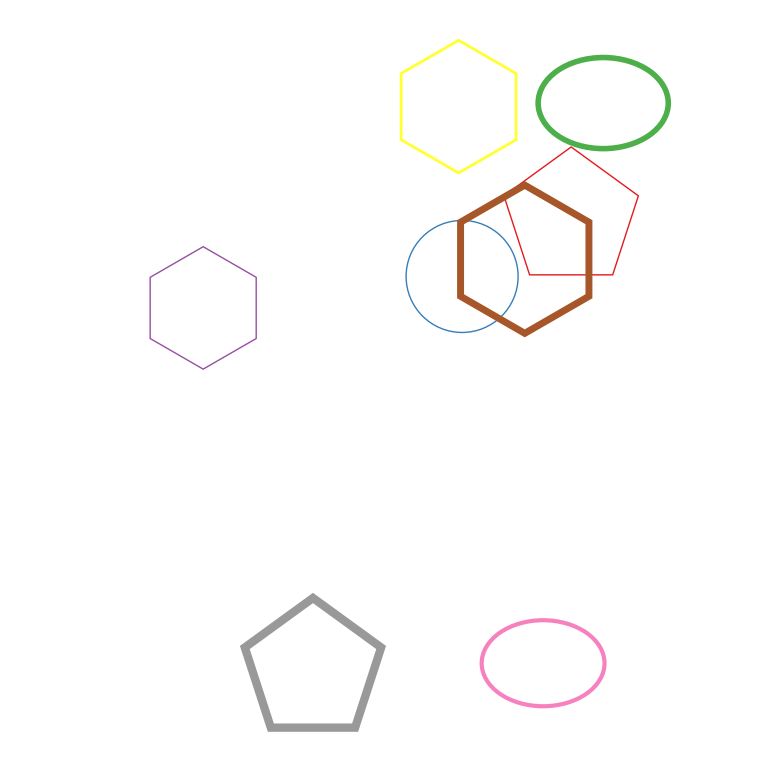[{"shape": "pentagon", "thickness": 0.5, "radius": 0.46, "center": [0.742, 0.717]}, {"shape": "circle", "thickness": 0.5, "radius": 0.36, "center": [0.6, 0.641]}, {"shape": "oval", "thickness": 2, "radius": 0.42, "center": [0.783, 0.866]}, {"shape": "hexagon", "thickness": 0.5, "radius": 0.4, "center": [0.264, 0.6]}, {"shape": "hexagon", "thickness": 1, "radius": 0.43, "center": [0.596, 0.862]}, {"shape": "hexagon", "thickness": 2.5, "radius": 0.48, "center": [0.682, 0.663]}, {"shape": "oval", "thickness": 1.5, "radius": 0.4, "center": [0.705, 0.139]}, {"shape": "pentagon", "thickness": 3, "radius": 0.47, "center": [0.406, 0.13]}]